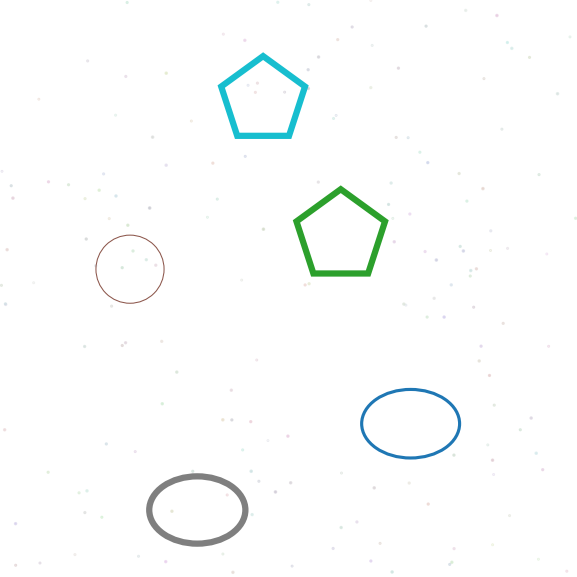[{"shape": "oval", "thickness": 1.5, "radius": 0.42, "center": [0.711, 0.265]}, {"shape": "pentagon", "thickness": 3, "radius": 0.4, "center": [0.59, 0.591]}, {"shape": "circle", "thickness": 0.5, "radius": 0.29, "center": [0.225, 0.533]}, {"shape": "oval", "thickness": 3, "radius": 0.42, "center": [0.342, 0.116]}, {"shape": "pentagon", "thickness": 3, "radius": 0.38, "center": [0.456, 0.826]}]